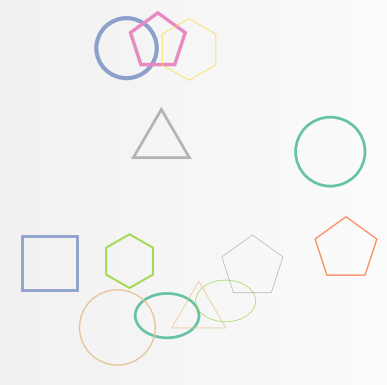[{"shape": "circle", "thickness": 2, "radius": 0.45, "center": [0.852, 0.606]}, {"shape": "oval", "thickness": 2, "radius": 0.41, "center": [0.431, 0.18]}, {"shape": "pentagon", "thickness": 1, "radius": 0.42, "center": [0.893, 0.353]}, {"shape": "square", "thickness": 2, "radius": 0.35, "center": [0.128, 0.317]}, {"shape": "circle", "thickness": 3, "radius": 0.39, "center": [0.327, 0.875]}, {"shape": "pentagon", "thickness": 2.5, "radius": 0.37, "center": [0.407, 0.892]}, {"shape": "hexagon", "thickness": 1.5, "radius": 0.35, "center": [0.334, 0.322]}, {"shape": "oval", "thickness": 0.5, "radius": 0.39, "center": [0.582, 0.218]}, {"shape": "hexagon", "thickness": 0.5, "radius": 0.4, "center": [0.488, 0.871]}, {"shape": "circle", "thickness": 1, "radius": 0.49, "center": [0.303, 0.149]}, {"shape": "triangle", "thickness": 0.5, "radius": 0.4, "center": [0.513, 0.189]}, {"shape": "pentagon", "thickness": 0.5, "radius": 0.41, "center": [0.651, 0.307]}, {"shape": "triangle", "thickness": 2, "radius": 0.42, "center": [0.416, 0.632]}]